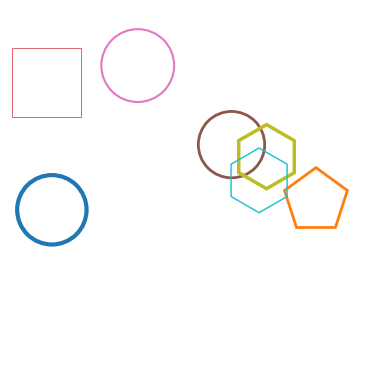[{"shape": "circle", "thickness": 3, "radius": 0.45, "center": [0.135, 0.455]}, {"shape": "pentagon", "thickness": 2, "radius": 0.43, "center": [0.821, 0.479]}, {"shape": "square", "thickness": 0.5, "radius": 0.45, "center": [0.121, 0.785]}, {"shape": "circle", "thickness": 2, "radius": 0.43, "center": [0.601, 0.624]}, {"shape": "circle", "thickness": 1.5, "radius": 0.47, "center": [0.358, 0.83]}, {"shape": "hexagon", "thickness": 2.5, "radius": 0.42, "center": [0.692, 0.593]}, {"shape": "hexagon", "thickness": 1, "radius": 0.42, "center": [0.673, 0.532]}]